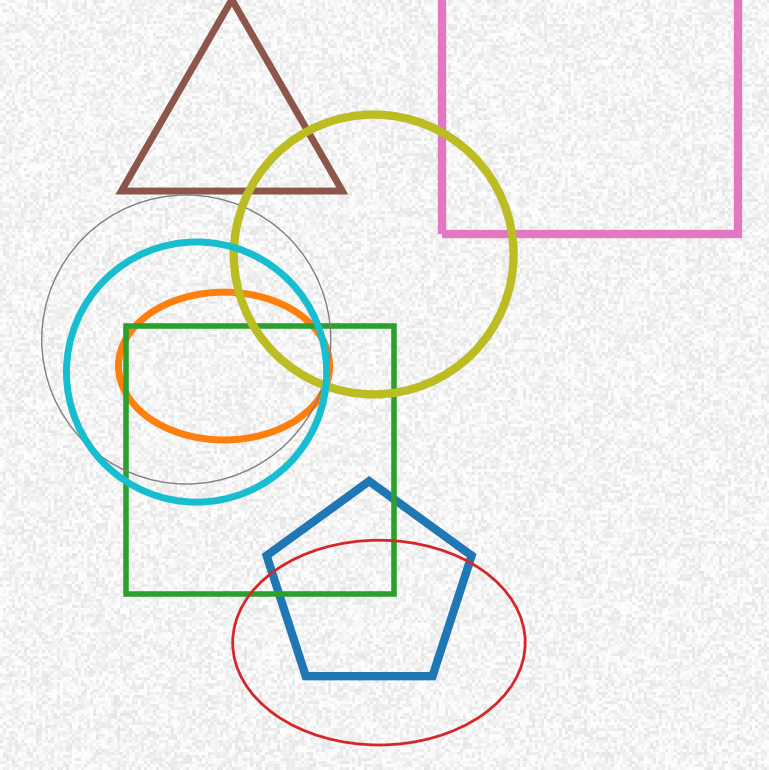[{"shape": "pentagon", "thickness": 3, "radius": 0.7, "center": [0.479, 0.235]}, {"shape": "oval", "thickness": 2.5, "radius": 0.69, "center": [0.291, 0.525]}, {"shape": "square", "thickness": 2, "radius": 0.87, "center": [0.338, 0.403]}, {"shape": "oval", "thickness": 1, "radius": 0.95, "center": [0.492, 0.165]}, {"shape": "triangle", "thickness": 2.5, "radius": 0.83, "center": [0.301, 0.835]}, {"shape": "square", "thickness": 3, "radius": 0.96, "center": [0.767, 0.889]}, {"shape": "circle", "thickness": 0.5, "radius": 0.94, "center": [0.242, 0.559]}, {"shape": "circle", "thickness": 3, "radius": 0.91, "center": [0.485, 0.67]}, {"shape": "circle", "thickness": 2.5, "radius": 0.84, "center": [0.255, 0.517]}]